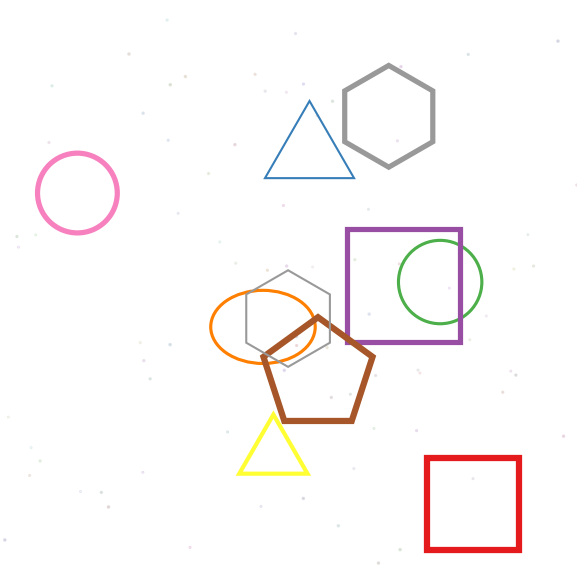[{"shape": "square", "thickness": 3, "radius": 0.4, "center": [0.819, 0.126]}, {"shape": "triangle", "thickness": 1, "radius": 0.45, "center": [0.536, 0.735]}, {"shape": "circle", "thickness": 1.5, "radius": 0.36, "center": [0.762, 0.511]}, {"shape": "square", "thickness": 2.5, "radius": 0.49, "center": [0.699, 0.504]}, {"shape": "oval", "thickness": 1.5, "radius": 0.45, "center": [0.455, 0.433]}, {"shape": "triangle", "thickness": 2, "radius": 0.34, "center": [0.473, 0.213]}, {"shape": "pentagon", "thickness": 3, "radius": 0.5, "center": [0.551, 0.351]}, {"shape": "circle", "thickness": 2.5, "radius": 0.35, "center": [0.134, 0.665]}, {"shape": "hexagon", "thickness": 2.5, "radius": 0.44, "center": [0.673, 0.798]}, {"shape": "hexagon", "thickness": 1, "radius": 0.42, "center": [0.499, 0.448]}]